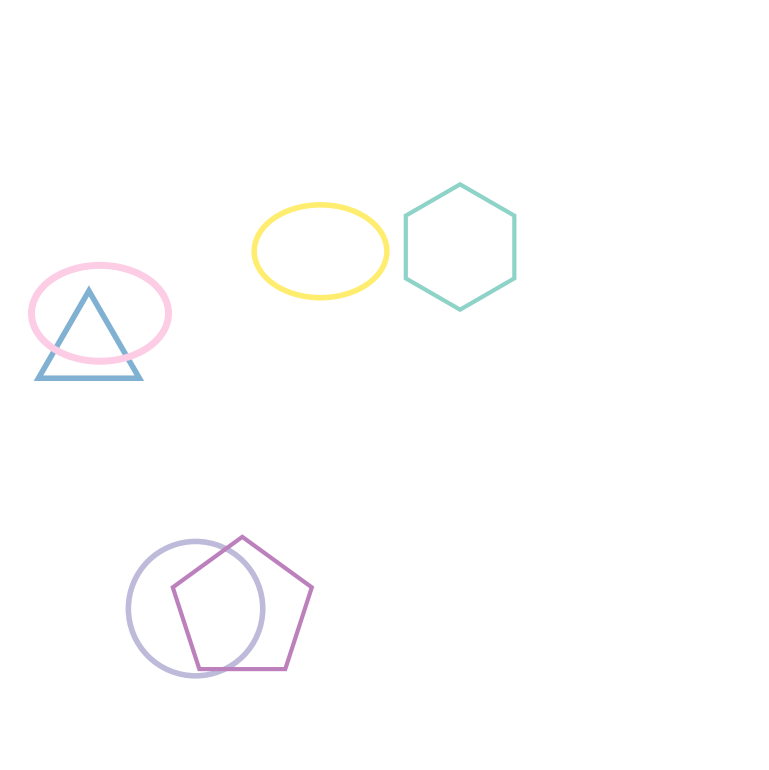[{"shape": "hexagon", "thickness": 1.5, "radius": 0.41, "center": [0.597, 0.679]}, {"shape": "circle", "thickness": 2, "radius": 0.44, "center": [0.254, 0.21]}, {"shape": "triangle", "thickness": 2, "radius": 0.38, "center": [0.115, 0.547]}, {"shape": "oval", "thickness": 2.5, "radius": 0.44, "center": [0.13, 0.593]}, {"shape": "pentagon", "thickness": 1.5, "radius": 0.47, "center": [0.315, 0.208]}, {"shape": "oval", "thickness": 2, "radius": 0.43, "center": [0.416, 0.674]}]